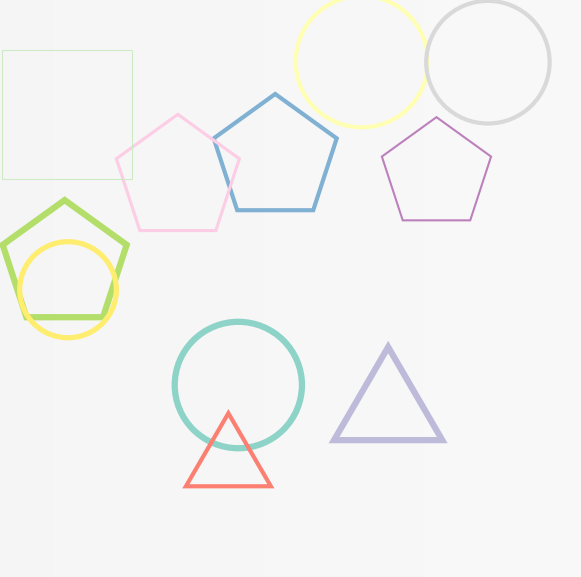[{"shape": "circle", "thickness": 3, "radius": 0.55, "center": [0.41, 0.332]}, {"shape": "circle", "thickness": 2, "radius": 0.57, "center": [0.622, 0.892]}, {"shape": "triangle", "thickness": 3, "radius": 0.54, "center": [0.668, 0.291]}, {"shape": "triangle", "thickness": 2, "radius": 0.42, "center": [0.393, 0.199]}, {"shape": "pentagon", "thickness": 2, "radius": 0.56, "center": [0.473, 0.725]}, {"shape": "pentagon", "thickness": 3, "radius": 0.56, "center": [0.111, 0.541]}, {"shape": "pentagon", "thickness": 1.5, "radius": 0.56, "center": [0.306, 0.69]}, {"shape": "circle", "thickness": 2, "radius": 0.53, "center": [0.839, 0.891]}, {"shape": "pentagon", "thickness": 1, "radius": 0.49, "center": [0.751, 0.698]}, {"shape": "square", "thickness": 0.5, "radius": 0.56, "center": [0.115, 0.801]}, {"shape": "circle", "thickness": 2.5, "radius": 0.42, "center": [0.117, 0.497]}]